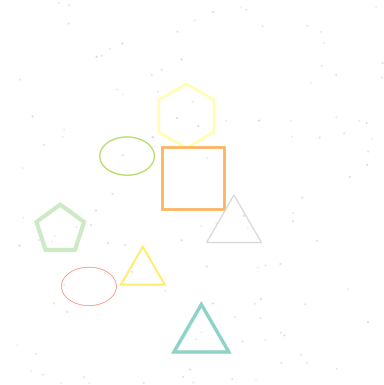[{"shape": "triangle", "thickness": 2.5, "radius": 0.41, "center": [0.523, 0.127]}, {"shape": "hexagon", "thickness": 2, "radius": 0.42, "center": [0.484, 0.699]}, {"shape": "oval", "thickness": 0.5, "radius": 0.36, "center": [0.231, 0.256]}, {"shape": "square", "thickness": 2, "radius": 0.4, "center": [0.502, 0.538]}, {"shape": "oval", "thickness": 1, "radius": 0.35, "center": [0.33, 0.595]}, {"shape": "triangle", "thickness": 1, "radius": 0.41, "center": [0.608, 0.411]}, {"shape": "pentagon", "thickness": 3, "radius": 0.33, "center": [0.157, 0.403]}, {"shape": "triangle", "thickness": 1.5, "radius": 0.33, "center": [0.371, 0.293]}]